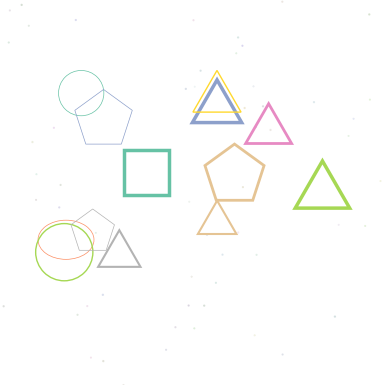[{"shape": "square", "thickness": 2.5, "radius": 0.29, "center": [0.38, 0.553]}, {"shape": "circle", "thickness": 0.5, "radius": 0.29, "center": [0.211, 0.758]}, {"shape": "oval", "thickness": 0.5, "radius": 0.36, "center": [0.171, 0.377]}, {"shape": "triangle", "thickness": 2.5, "radius": 0.37, "center": [0.564, 0.719]}, {"shape": "pentagon", "thickness": 0.5, "radius": 0.39, "center": [0.269, 0.689]}, {"shape": "triangle", "thickness": 2, "radius": 0.34, "center": [0.698, 0.662]}, {"shape": "triangle", "thickness": 2.5, "radius": 0.41, "center": [0.838, 0.5]}, {"shape": "circle", "thickness": 1, "radius": 0.37, "center": [0.167, 0.345]}, {"shape": "triangle", "thickness": 1, "radius": 0.36, "center": [0.564, 0.745]}, {"shape": "triangle", "thickness": 1.5, "radius": 0.29, "center": [0.564, 0.421]}, {"shape": "pentagon", "thickness": 2, "radius": 0.4, "center": [0.609, 0.545]}, {"shape": "triangle", "thickness": 1.5, "radius": 0.32, "center": [0.31, 0.339]}, {"shape": "pentagon", "thickness": 0.5, "radius": 0.3, "center": [0.241, 0.398]}]